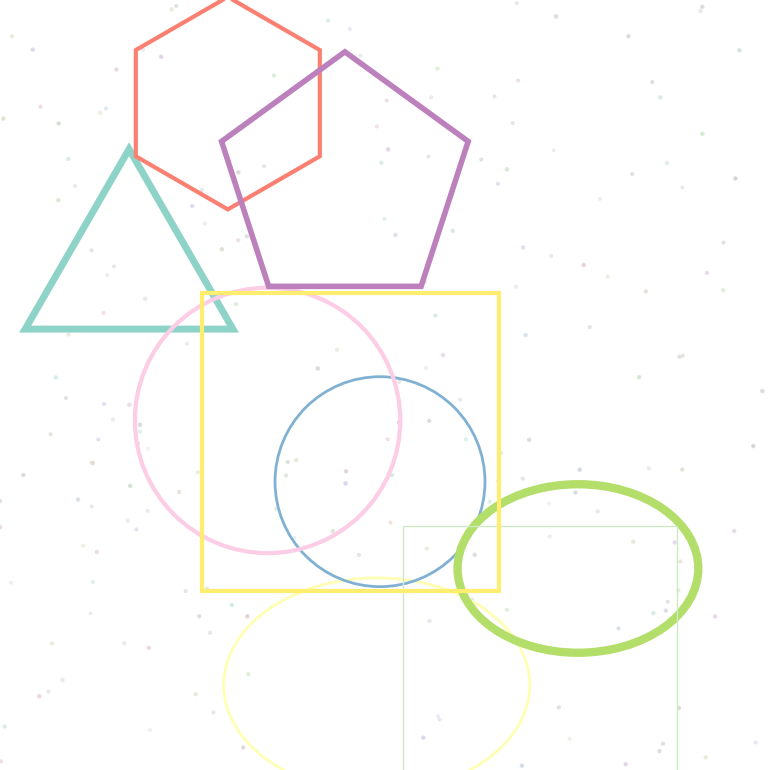[{"shape": "triangle", "thickness": 2.5, "radius": 0.78, "center": [0.168, 0.65]}, {"shape": "oval", "thickness": 1, "radius": 0.99, "center": [0.489, 0.11]}, {"shape": "hexagon", "thickness": 1.5, "radius": 0.69, "center": [0.296, 0.866]}, {"shape": "circle", "thickness": 1, "radius": 0.68, "center": [0.494, 0.374]}, {"shape": "oval", "thickness": 3, "radius": 0.78, "center": [0.751, 0.262]}, {"shape": "circle", "thickness": 1.5, "radius": 0.86, "center": [0.347, 0.454]}, {"shape": "pentagon", "thickness": 2, "radius": 0.84, "center": [0.448, 0.764]}, {"shape": "square", "thickness": 0.5, "radius": 0.89, "center": [0.702, 0.139]}, {"shape": "square", "thickness": 1.5, "radius": 0.97, "center": [0.455, 0.426]}]